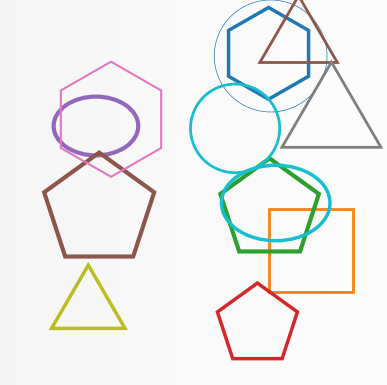[{"shape": "hexagon", "thickness": 2.5, "radius": 0.6, "center": [0.693, 0.861]}, {"shape": "circle", "thickness": 0.5, "radius": 0.73, "center": [0.698, 0.855]}, {"shape": "square", "thickness": 2, "radius": 0.54, "center": [0.803, 0.35]}, {"shape": "pentagon", "thickness": 3, "radius": 0.67, "center": [0.696, 0.455]}, {"shape": "pentagon", "thickness": 2.5, "radius": 0.54, "center": [0.664, 0.156]}, {"shape": "oval", "thickness": 3, "radius": 0.55, "center": [0.248, 0.673]}, {"shape": "triangle", "thickness": 2, "radius": 0.58, "center": [0.771, 0.895]}, {"shape": "pentagon", "thickness": 3, "radius": 0.75, "center": [0.256, 0.454]}, {"shape": "hexagon", "thickness": 1.5, "radius": 0.75, "center": [0.286, 0.69]}, {"shape": "triangle", "thickness": 2, "radius": 0.74, "center": [0.855, 0.691]}, {"shape": "triangle", "thickness": 2.5, "radius": 0.55, "center": [0.228, 0.202]}, {"shape": "oval", "thickness": 2.5, "radius": 0.7, "center": [0.712, 0.473]}, {"shape": "circle", "thickness": 2, "radius": 0.58, "center": [0.607, 0.667]}]